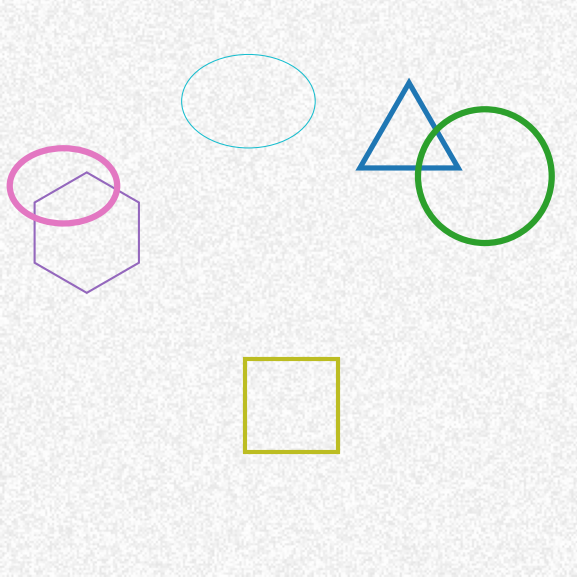[{"shape": "triangle", "thickness": 2.5, "radius": 0.49, "center": [0.708, 0.757]}, {"shape": "circle", "thickness": 3, "radius": 0.58, "center": [0.84, 0.694]}, {"shape": "hexagon", "thickness": 1, "radius": 0.52, "center": [0.15, 0.596]}, {"shape": "oval", "thickness": 3, "radius": 0.47, "center": [0.11, 0.677]}, {"shape": "square", "thickness": 2, "radius": 0.4, "center": [0.505, 0.297]}, {"shape": "oval", "thickness": 0.5, "radius": 0.58, "center": [0.43, 0.824]}]